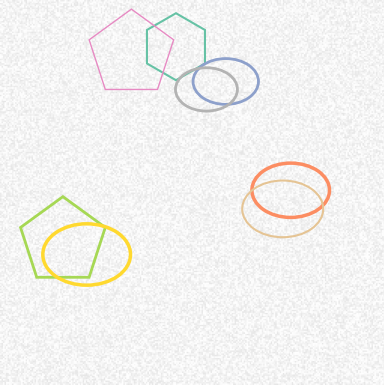[{"shape": "hexagon", "thickness": 1.5, "radius": 0.44, "center": [0.457, 0.879]}, {"shape": "oval", "thickness": 2.5, "radius": 0.5, "center": [0.755, 0.506]}, {"shape": "oval", "thickness": 2, "radius": 0.42, "center": [0.586, 0.788]}, {"shape": "pentagon", "thickness": 1, "radius": 0.58, "center": [0.341, 0.861]}, {"shape": "pentagon", "thickness": 2, "radius": 0.58, "center": [0.163, 0.373]}, {"shape": "oval", "thickness": 2.5, "radius": 0.57, "center": [0.225, 0.339]}, {"shape": "oval", "thickness": 1.5, "radius": 0.53, "center": [0.734, 0.457]}, {"shape": "oval", "thickness": 2, "radius": 0.4, "center": [0.536, 0.768]}]